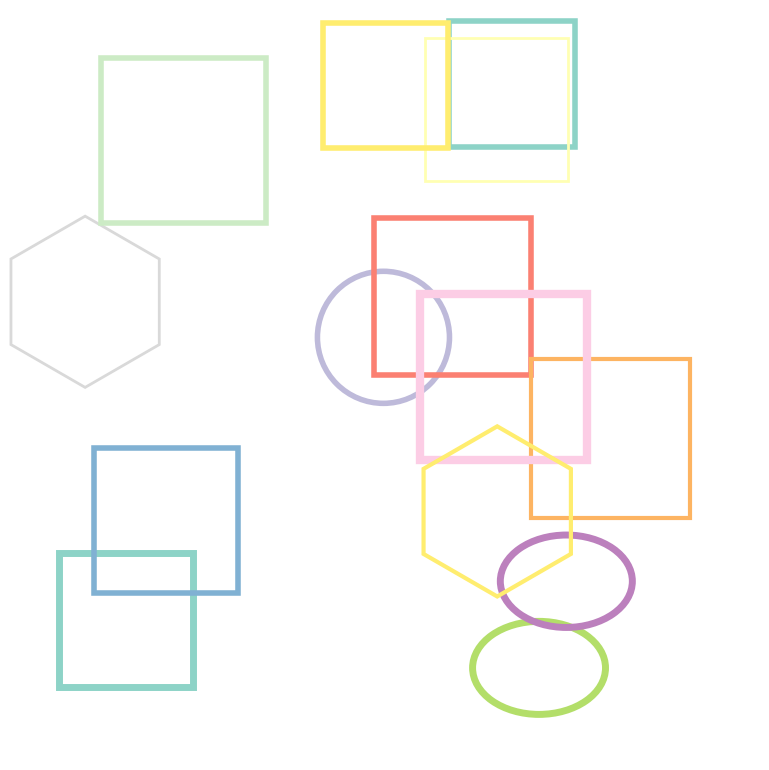[{"shape": "square", "thickness": 2.5, "radius": 0.44, "center": [0.164, 0.195]}, {"shape": "square", "thickness": 2, "radius": 0.41, "center": [0.665, 0.891]}, {"shape": "square", "thickness": 1, "radius": 0.46, "center": [0.645, 0.858]}, {"shape": "circle", "thickness": 2, "radius": 0.43, "center": [0.498, 0.562]}, {"shape": "square", "thickness": 2, "radius": 0.51, "center": [0.588, 0.615]}, {"shape": "square", "thickness": 2, "radius": 0.47, "center": [0.216, 0.324]}, {"shape": "square", "thickness": 1.5, "radius": 0.52, "center": [0.793, 0.43]}, {"shape": "oval", "thickness": 2.5, "radius": 0.43, "center": [0.7, 0.133]}, {"shape": "square", "thickness": 3, "radius": 0.54, "center": [0.654, 0.51]}, {"shape": "hexagon", "thickness": 1, "radius": 0.56, "center": [0.111, 0.608]}, {"shape": "oval", "thickness": 2.5, "radius": 0.43, "center": [0.735, 0.245]}, {"shape": "square", "thickness": 2, "radius": 0.53, "center": [0.239, 0.817]}, {"shape": "hexagon", "thickness": 1.5, "radius": 0.55, "center": [0.646, 0.336]}, {"shape": "square", "thickness": 2, "radius": 0.41, "center": [0.5, 0.889]}]